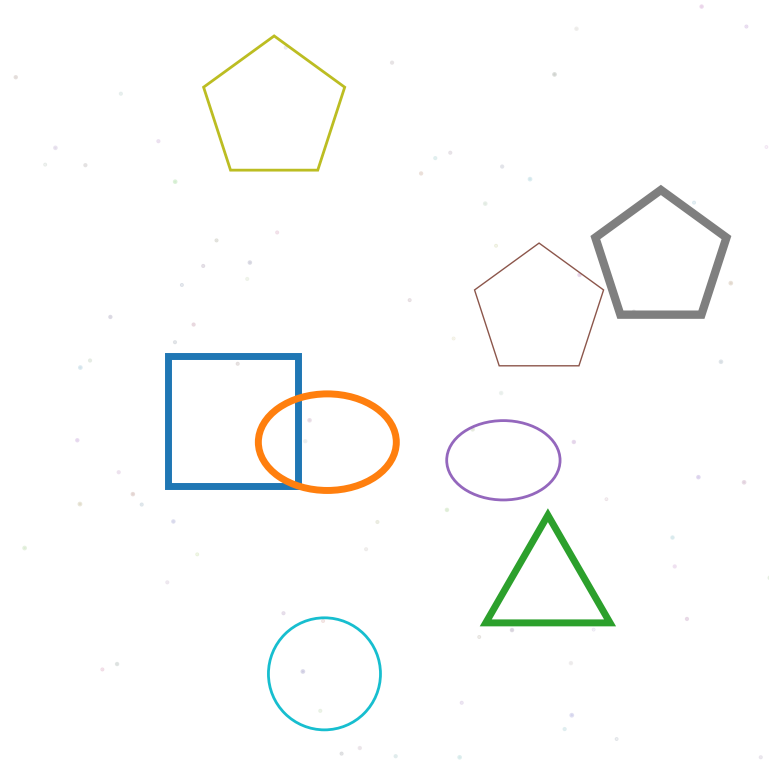[{"shape": "square", "thickness": 2.5, "radius": 0.42, "center": [0.303, 0.453]}, {"shape": "oval", "thickness": 2.5, "radius": 0.45, "center": [0.425, 0.426]}, {"shape": "triangle", "thickness": 2.5, "radius": 0.47, "center": [0.712, 0.238]}, {"shape": "oval", "thickness": 1, "radius": 0.37, "center": [0.654, 0.402]}, {"shape": "pentagon", "thickness": 0.5, "radius": 0.44, "center": [0.7, 0.596]}, {"shape": "pentagon", "thickness": 3, "radius": 0.45, "center": [0.858, 0.664]}, {"shape": "pentagon", "thickness": 1, "radius": 0.48, "center": [0.356, 0.857]}, {"shape": "circle", "thickness": 1, "radius": 0.36, "center": [0.421, 0.125]}]